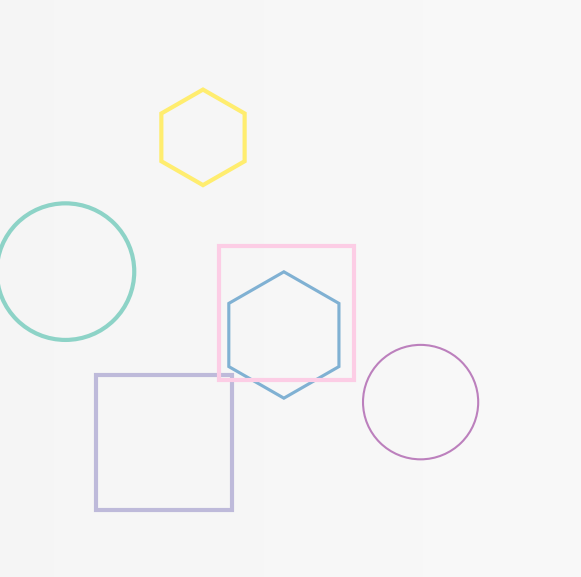[{"shape": "circle", "thickness": 2, "radius": 0.59, "center": [0.113, 0.529]}, {"shape": "square", "thickness": 2, "radius": 0.59, "center": [0.283, 0.233]}, {"shape": "hexagon", "thickness": 1.5, "radius": 0.55, "center": [0.488, 0.419]}, {"shape": "square", "thickness": 2, "radius": 0.58, "center": [0.493, 0.458]}, {"shape": "circle", "thickness": 1, "radius": 0.5, "center": [0.724, 0.303]}, {"shape": "hexagon", "thickness": 2, "radius": 0.41, "center": [0.349, 0.761]}]